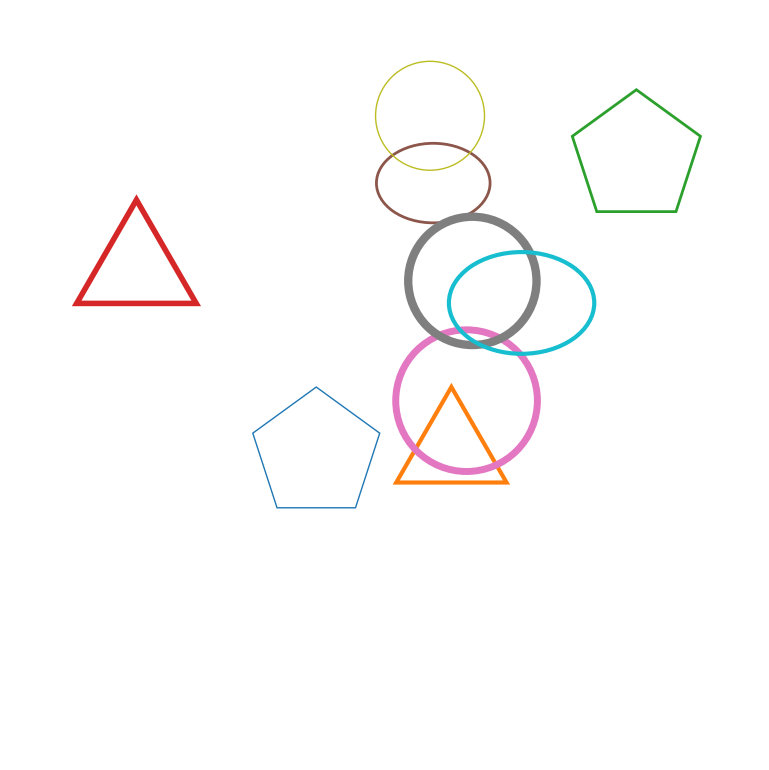[{"shape": "pentagon", "thickness": 0.5, "radius": 0.43, "center": [0.411, 0.411]}, {"shape": "triangle", "thickness": 1.5, "radius": 0.41, "center": [0.586, 0.415]}, {"shape": "pentagon", "thickness": 1, "radius": 0.44, "center": [0.826, 0.796]}, {"shape": "triangle", "thickness": 2, "radius": 0.45, "center": [0.177, 0.651]}, {"shape": "oval", "thickness": 1, "radius": 0.37, "center": [0.563, 0.762]}, {"shape": "circle", "thickness": 2.5, "radius": 0.46, "center": [0.606, 0.48]}, {"shape": "circle", "thickness": 3, "radius": 0.42, "center": [0.613, 0.635]}, {"shape": "circle", "thickness": 0.5, "radius": 0.35, "center": [0.558, 0.85]}, {"shape": "oval", "thickness": 1.5, "radius": 0.47, "center": [0.677, 0.607]}]